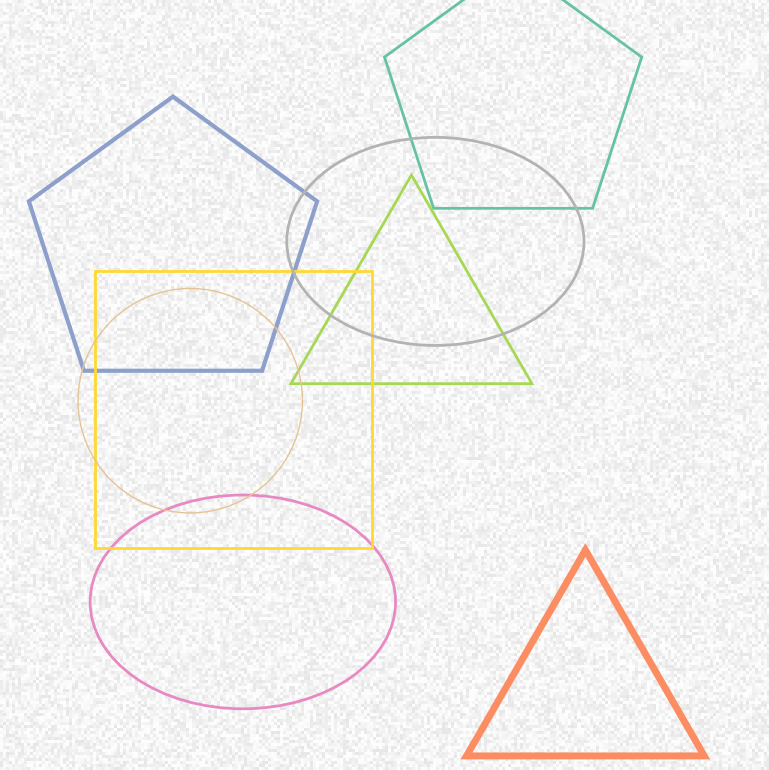[{"shape": "pentagon", "thickness": 1, "radius": 0.88, "center": [0.666, 0.872]}, {"shape": "triangle", "thickness": 2.5, "radius": 0.89, "center": [0.76, 0.107]}, {"shape": "pentagon", "thickness": 1.5, "radius": 0.98, "center": [0.225, 0.678]}, {"shape": "oval", "thickness": 1, "radius": 0.99, "center": [0.315, 0.218]}, {"shape": "triangle", "thickness": 1, "radius": 0.9, "center": [0.534, 0.592]}, {"shape": "square", "thickness": 1, "radius": 0.9, "center": [0.303, 0.469]}, {"shape": "circle", "thickness": 0.5, "radius": 0.73, "center": [0.247, 0.48]}, {"shape": "oval", "thickness": 1, "radius": 0.97, "center": [0.565, 0.686]}]